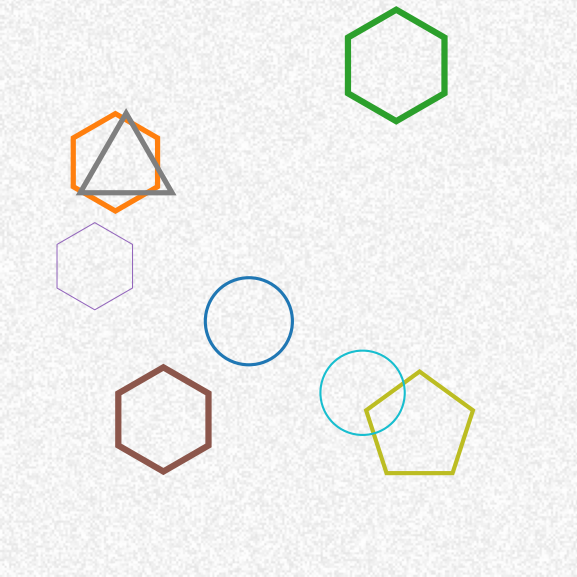[{"shape": "circle", "thickness": 1.5, "radius": 0.38, "center": [0.431, 0.443]}, {"shape": "hexagon", "thickness": 2.5, "radius": 0.42, "center": [0.2, 0.718]}, {"shape": "hexagon", "thickness": 3, "radius": 0.48, "center": [0.686, 0.886]}, {"shape": "hexagon", "thickness": 0.5, "radius": 0.38, "center": [0.164, 0.538]}, {"shape": "hexagon", "thickness": 3, "radius": 0.45, "center": [0.283, 0.273]}, {"shape": "triangle", "thickness": 2.5, "radius": 0.46, "center": [0.218, 0.711]}, {"shape": "pentagon", "thickness": 2, "radius": 0.49, "center": [0.726, 0.259]}, {"shape": "circle", "thickness": 1, "radius": 0.37, "center": [0.628, 0.319]}]